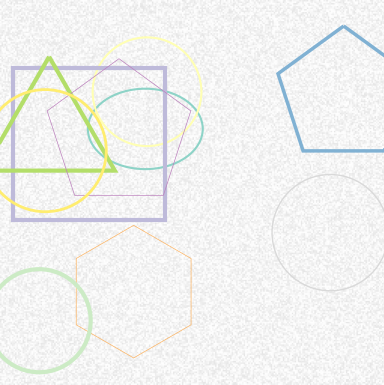[{"shape": "oval", "thickness": 1.5, "radius": 0.75, "center": [0.377, 0.665]}, {"shape": "circle", "thickness": 1.5, "radius": 0.71, "center": [0.382, 0.762]}, {"shape": "square", "thickness": 3, "radius": 0.99, "center": [0.232, 0.626]}, {"shape": "pentagon", "thickness": 2.5, "radius": 0.9, "center": [0.893, 0.753]}, {"shape": "hexagon", "thickness": 0.5, "radius": 0.86, "center": [0.347, 0.242]}, {"shape": "triangle", "thickness": 3, "radius": 0.99, "center": [0.128, 0.655]}, {"shape": "circle", "thickness": 1, "radius": 0.75, "center": [0.858, 0.396]}, {"shape": "pentagon", "thickness": 0.5, "radius": 0.98, "center": [0.309, 0.651]}, {"shape": "circle", "thickness": 3, "radius": 0.67, "center": [0.102, 0.167]}, {"shape": "circle", "thickness": 2, "radius": 0.79, "center": [0.117, 0.609]}]